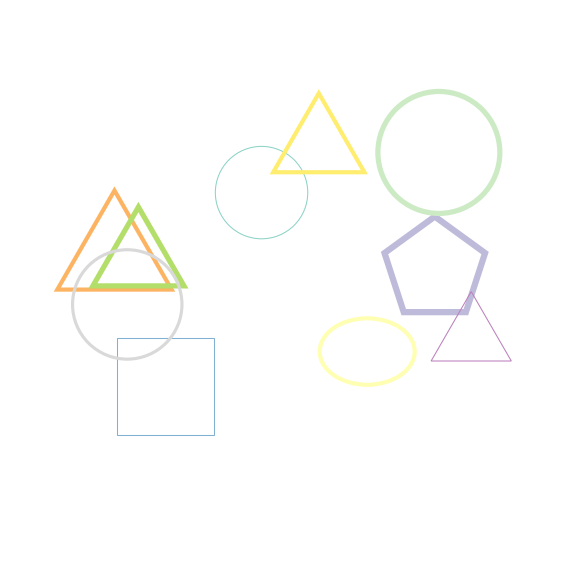[{"shape": "circle", "thickness": 0.5, "radius": 0.4, "center": [0.453, 0.666]}, {"shape": "oval", "thickness": 2, "radius": 0.41, "center": [0.636, 0.39]}, {"shape": "pentagon", "thickness": 3, "radius": 0.46, "center": [0.753, 0.533]}, {"shape": "square", "thickness": 0.5, "radius": 0.42, "center": [0.286, 0.329]}, {"shape": "triangle", "thickness": 2, "radius": 0.57, "center": [0.198, 0.555]}, {"shape": "triangle", "thickness": 2.5, "radius": 0.46, "center": [0.24, 0.55]}, {"shape": "circle", "thickness": 1.5, "radius": 0.47, "center": [0.22, 0.472]}, {"shape": "triangle", "thickness": 0.5, "radius": 0.4, "center": [0.816, 0.414]}, {"shape": "circle", "thickness": 2.5, "radius": 0.53, "center": [0.76, 0.735]}, {"shape": "triangle", "thickness": 2, "radius": 0.46, "center": [0.552, 0.746]}]